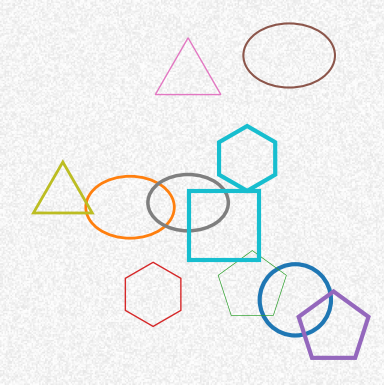[{"shape": "circle", "thickness": 3, "radius": 0.46, "center": [0.767, 0.221]}, {"shape": "oval", "thickness": 2, "radius": 0.57, "center": [0.338, 0.462]}, {"shape": "pentagon", "thickness": 0.5, "radius": 0.47, "center": [0.655, 0.256]}, {"shape": "hexagon", "thickness": 1, "radius": 0.42, "center": [0.398, 0.235]}, {"shape": "pentagon", "thickness": 3, "radius": 0.48, "center": [0.866, 0.148]}, {"shape": "oval", "thickness": 1.5, "radius": 0.59, "center": [0.751, 0.856]}, {"shape": "triangle", "thickness": 1, "radius": 0.49, "center": [0.489, 0.804]}, {"shape": "oval", "thickness": 2.5, "radius": 0.52, "center": [0.489, 0.474]}, {"shape": "triangle", "thickness": 2, "radius": 0.44, "center": [0.163, 0.491]}, {"shape": "hexagon", "thickness": 3, "radius": 0.42, "center": [0.642, 0.588]}, {"shape": "square", "thickness": 3, "radius": 0.45, "center": [0.582, 0.414]}]